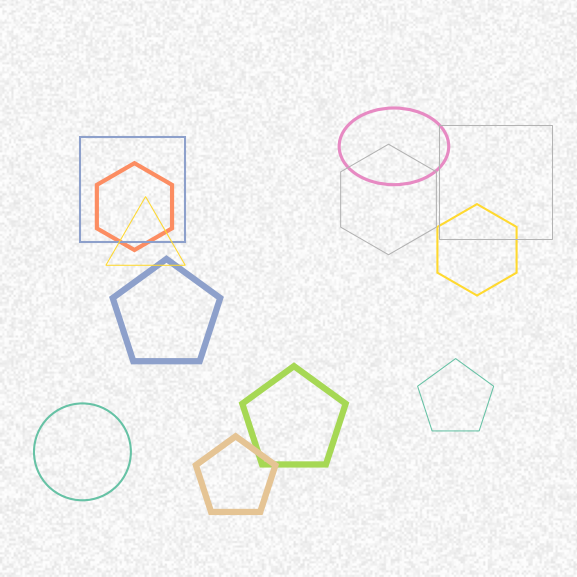[{"shape": "pentagon", "thickness": 0.5, "radius": 0.35, "center": [0.789, 0.309]}, {"shape": "circle", "thickness": 1, "radius": 0.42, "center": [0.143, 0.217]}, {"shape": "hexagon", "thickness": 2, "radius": 0.38, "center": [0.233, 0.641]}, {"shape": "pentagon", "thickness": 3, "radius": 0.49, "center": [0.288, 0.453]}, {"shape": "square", "thickness": 1, "radius": 0.45, "center": [0.23, 0.671]}, {"shape": "oval", "thickness": 1.5, "radius": 0.47, "center": [0.682, 0.746]}, {"shape": "pentagon", "thickness": 3, "radius": 0.47, "center": [0.509, 0.271]}, {"shape": "triangle", "thickness": 0.5, "radius": 0.4, "center": [0.252, 0.579]}, {"shape": "hexagon", "thickness": 1, "radius": 0.4, "center": [0.826, 0.567]}, {"shape": "pentagon", "thickness": 3, "radius": 0.36, "center": [0.408, 0.171]}, {"shape": "square", "thickness": 0.5, "radius": 0.49, "center": [0.858, 0.684]}, {"shape": "hexagon", "thickness": 0.5, "radius": 0.48, "center": [0.673, 0.654]}]